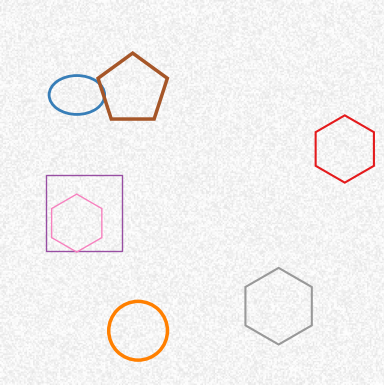[{"shape": "hexagon", "thickness": 1.5, "radius": 0.44, "center": [0.896, 0.613]}, {"shape": "oval", "thickness": 2, "radius": 0.36, "center": [0.2, 0.753]}, {"shape": "square", "thickness": 1, "radius": 0.5, "center": [0.218, 0.447]}, {"shape": "circle", "thickness": 2.5, "radius": 0.38, "center": [0.359, 0.141]}, {"shape": "pentagon", "thickness": 2.5, "radius": 0.47, "center": [0.345, 0.767]}, {"shape": "hexagon", "thickness": 1, "radius": 0.38, "center": [0.199, 0.421]}, {"shape": "hexagon", "thickness": 1.5, "radius": 0.5, "center": [0.724, 0.205]}]